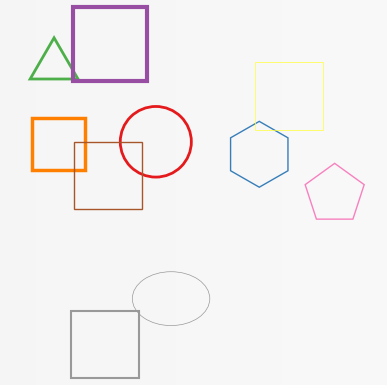[{"shape": "circle", "thickness": 2, "radius": 0.46, "center": [0.402, 0.632]}, {"shape": "hexagon", "thickness": 1, "radius": 0.43, "center": [0.669, 0.599]}, {"shape": "triangle", "thickness": 2, "radius": 0.36, "center": [0.14, 0.83]}, {"shape": "square", "thickness": 3, "radius": 0.48, "center": [0.284, 0.886]}, {"shape": "square", "thickness": 2.5, "radius": 0.34, "center": [0.151, 0.626]}, {"shape": "square", "thickness": 0.5, "radius": 0.44, "center": [0.746, 0.751]}, {"shape": "square", "thickness": 1, "radius": 0.44, "center": [0.279, 0.544]}, {"shape": "pentagon", "thickness": 1, "radius": 0.4, "center": [0.864, 0.496]}, {"shape": "oval", "thickness": 0.5, "radius": 0.5, "center": [0.441, 0.224]}, {"shape": "square", "thickness": 1.5, "radius": 0.44, "center": [0.271, 0.106]}]